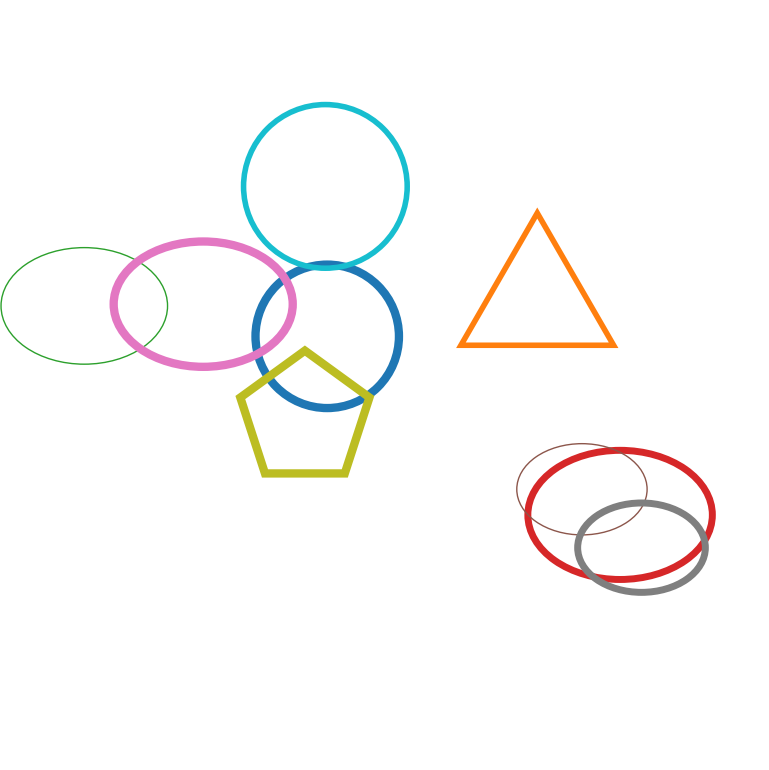[{"shape": "circle", "thickness": 3, "radius": 0.47, "center": [0.425, 0.563]}, {"shape": "triangle", "thickness": 2, "radius": 0.57, "center": [0.698, 0.609]}, {"shape": "oval", "thickness": 0.5, "radius": 0.54, "center": [0.109, 0.603]}, {"shape": "oval", "thickness": 2.5, "radius": 0.6, "center": [0.805, 0.331]}, {"shape": "oval", "thickness": 0.5, "radius": 0.42, "center": [0.756, 0.365]}, {"shape": "oval", "thickness": 3, "radius": 0.58, "center": [0.264, 0.605]}, {"shape": "oval", "thickness": 2.5, "radius": 0.41, "center": [0.833, 0.289]}, {"shape": "pentagon", "thickness": 3, "radius": 0.44, "center": [0.396, 0.456]}, {"shape": "circle", "thickness": 2, "radius": 0.53, "center": [0.423, 0.758]}]